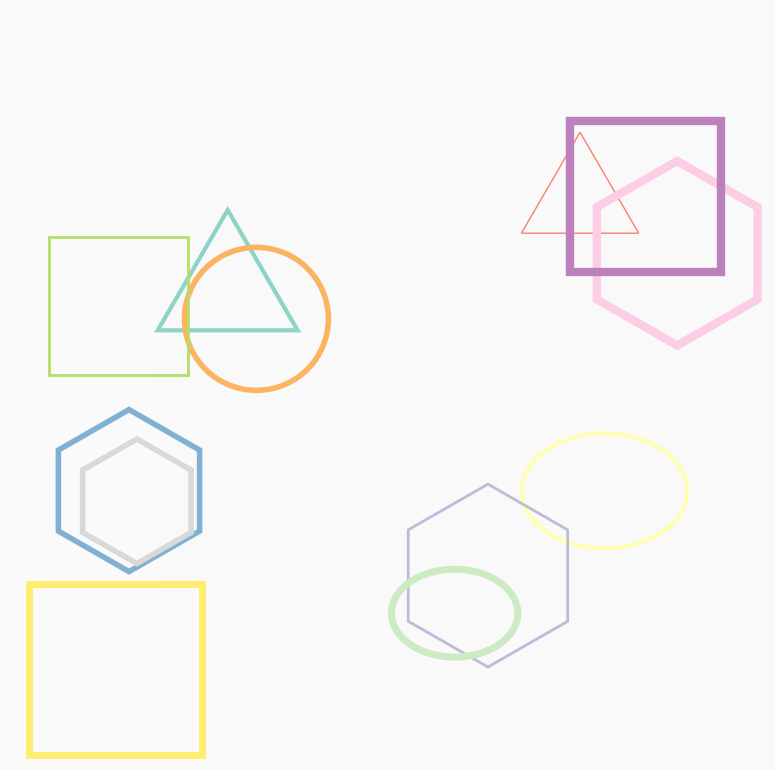[{"shape": "triangle", "thickness": 1.5, "radius": 0.52, "center": [0.294, 0.623]}, {"shape": "oval", "thickness": 1.5, "radius": 0.53, "center": [0.78, 0.363]}, {"shape": "hexagon", "thickness": 1, "radius": 0.59, "center": [0.63, 0.252]}, {"shape": "triangle", "thickness": 0.5, "radius": 0.44, "center": [0.748, 0.741]}, {"shape": "hexagon", "thickness": 2, "radius": 0.53, "center": [0.166, 0.363]}, {"shape": "circle", "thickness": 2, "radius": 0.46, "center": [0.331, 0.586]}, {"shape": "square", "thickness": 1, "radius": 0.45, "center": [0.153, 0.603]}, {"shape": "hexagon", "thickness": 3, "radius": 0.6, "center": [0.874, 0.671]}, {"shape": "hexagon", "thickness": 2, "radius": 0.4, "center": [0.177, 0.349]}, {"shape": "square", "thickness": 3, "radius": 0.49, "center": [0.833, 0.745]}, {"shape": "oval", "thickness": 2.5, "radius": 0.41, "center": [0.587, 0.204]}, {"shape": "square", "thickness": 2.5, "radius": 0.56, "center": [0.149, 0.13]}]